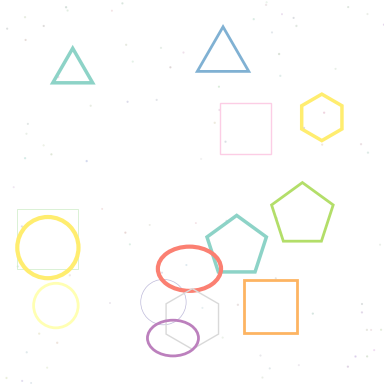[{"shape": "pentagon", "thickness": 2.5, "radius": 0.41, "center": [0.615, 0.359]}, {"shape": "triangle", "thickness": 2.5, "radius": 0.3, "center": [0.189, 0.815]}, {"shape": "circle", "thickness": 2, "radius": 0.29, "center": [0.145, 0.206]}, {"shape": "circle", "thickness": 0.5, "radius": 0.29, "center": [0.425, 0.215]}, {"shape": "oval", "thickness": 3, "radius": 0.41, "center": [0.492, 0.302]}, {"shape": "triangle", "thickness": 2, "radius": 0.39, "center": [0.579, 0.853]}, {"shape": "square", "thickness": 2, "radius": 0.34, "center": [0.702, 0.204]}, {"shape": "pentagon", "thickness": 2, "radius": 0.42, "center": [0.785, 0.442]}, {"shape": "square", "thickness": 1, "radius": 0.33, "center": [0.638, 0.666]}, {"shape": "hexagon", "thickness": 1, "radius": 0.39, "center": [0.499, 0.172]}, {"shape": "oval", "thickness": 2, "radius": 0.33, "center": [0.449, 0.122]}, {"shape": "square", "thickness": 0.5, "radius": 0.39, "center": [0.123, 0.379]}, {"shape": "circle", "thickness": 3, "radius": 0.4, "center": [0.124, 0.357]}, {"shape": "hexagon", "thickness": 2.5, "radius": 0.3, "center": [0.836, 0.695]}]